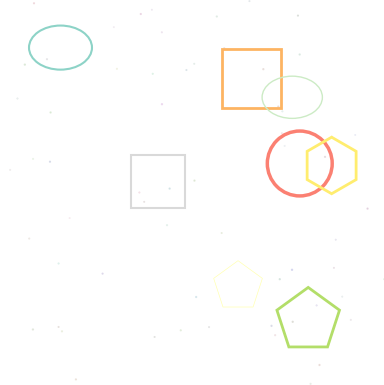[{"shape": "oval", "thickness": 1.5, "radius": 0.41, "center": [0.157, 0.876]}, {"shape": "pentagon", "thickness": 0.5, "radius": 0.33, "center": [0.618, 0.256]}, {"shape": "circle", "thickness": 2.5, "radius": 0.42, "center": [0.779, 0.575]}, {"shape": "square", "thickness": 2, "radius": 0.38, "center": [0.653, 0.796]}, {"shape": "pentagon", "thickness": 2, "radius": 0.43, "center": [0.801, 0.168]}, {"shape": "square", "thickness": 1.5, "radius": 0.35, "center": [0.411, 0.528]}, {"shape": "oval", "thickness": 1, "radius": 0.39, "center": [0.759, 0.747]}, {"shape": "hexagon", "thickness": 2, "radius": 0.37, "center": [0.861, 0.57]}]